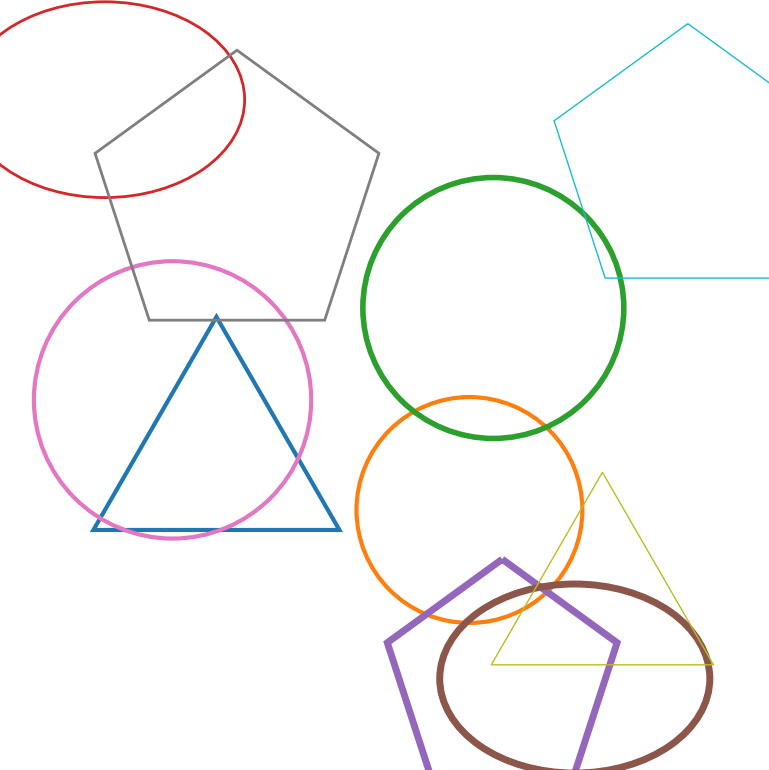[{"shape": "triangle", "thickness": 1.5, "radius": 0.92, "center": [0.281, 0.404]}, {"shape": "circle", "thickness": 1.5, "radius": 0.73, "center": [0.61, 0.338]}, {"shape": "circle", "thickness": 2, "radius": 0.85, "center": [0.641, 0.6]}, {"shape": "oval", "thickness": 1, "radius": 0.91, "center": [0.136, 0.871]}, {"shape": "pentagon", "thickness": 2.5, "radius": 0.78, "center": [0.652, 0.117]}, {"shape": "oval", "thickness": 2.5, "radius": 0.88, "center": [0.746, 0.119]}, {"shape": "circle", "thickness": 1.5, "radius": 0.9, "center": [0.224, 0.481]}, {"shape": "pentagon", "thickness": 1, "radius": 0.97, "center": [0.308, 0.741]}, {"shape": "triangle", "thickness": 0.5, "radius": 0.83, "center": [0.782, 0.22]}, {"shape": "pentagon", "thickness": 0.5, "radius": 0.91, "center": [0.893, 0.787]}]